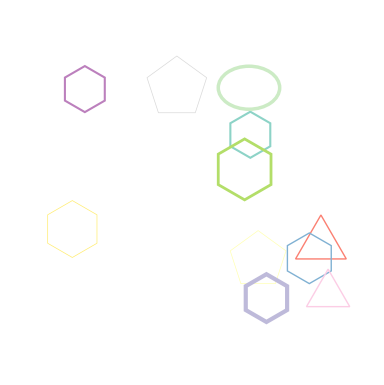[{"shape": "hexagon", "thickness": 1.5, "radius": 0.3, "center": [0.65, 0.65]}, {"shape": "pentagon", "thickness": 0.5, "radius": 0.38, "center": [0.67, 0.325]}, {"shape": "hexagon", "thickness": 3, "radius": 0.31, "center": [0.692, 0.226]}, {"shape": "triangle", "thickness": 1, "radius": 0.38, "center": [0.834, 0.365]}, {"shape": "hexagon", "thickness": 1, "radius": 0.33, "center": [0.803, 0.329]}, {"shape": "hexagon", "thickness": 2, "radius": 0.4, "center": [0.635, 0.56]}, {"shape": "triangle", "thickness": 1, "radius": 0.32, "center": [0.852, 0.236]}, {"shape": "pentagon", "thickness": 0.5, "radius": 0.41, "center": [0.459, 0.773]}, {"shape": "hexagon", "thickness": 1.5, "radius": 0.3, "center": [0.22, 0.769]}, {"shape": "oval", "thickness": 2.5, "radius": 0.4, "center": [0.647, 0.772]}, {"shape": "hexagon", "thickness": 0.5, "radius": 0.37, "center": [0.188, 0.405]}]